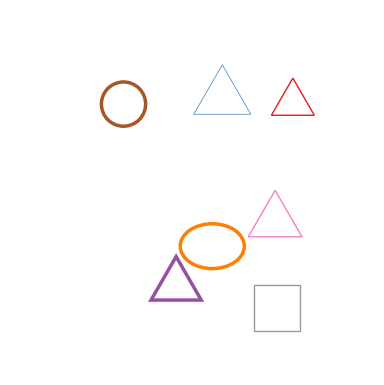[{"shape": "triangle", "thickness": 1, "radius": 0.32, "center": [0.761, 0.733]}, {"shape": "triangle", "thickness": 0.5, "radius": 0.43, "center": [0.577, 0.746]}, {"shape": "triangle", "thickness": 2.5, "radius": 0.38, "center": [0.457, 0.258]}, {"shape": "oval", "thickness": 2.5, "radius": 0.42, "center": [0.551, 0.361]}, {"shape": "circle", "thickness": 2.5, "radius": 0.29, "center": [0.321, 0.73]}, {"shape": "triangle", "thickness": 1, "radius": 0.4, "center": [0.715, 0.425]}, {"shape": "square", "thickness": 1, "radius": 0.3, "center": [0.719, 0.201]}]